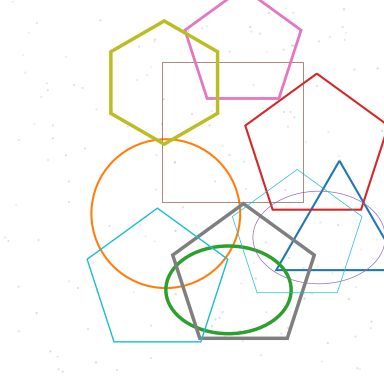[{"shape": "triangle", "thickness": 1.5, "radius": 0.95, "center": [0.882, 0.393]}, {"shape": "circle", "thickness": 1.5, "radius": 0.97, "center": [0.431, 0.445]}, {"shape": "oval", "thickness": 2.5, "radius": 0.81, "center": [0.593, 0.247]}, {"shape": "pentagon", "thickness": 1.5, "radius": 0.98, "center": [0.823, 0.613]}, {"shape": "oval", "thickness": 0.5, "radius": 0.86, "center": [0.829, 0.383]}, {"shape": "square", "thickness": 0.5, "radius": 0.91, "center": [0.604, 0.657]}, {"shape": "pentagon", "thickness": 2, "radius": 0.79, "center": [0.631, 0.873]}, {"shape": "pentagon", "thickness": 2.5, "radius": 0.97, "center": [0.632, 0.278]}, {"shape": "hexagon", "thickness": 2.5, "radius": 0.8, "center": [0.427, 0.786]}, {"shape": "pentagon", "thickness": 1, "radius": 0.96, "center": [0.409, 0.267]}, {"shape": "pentagon", "thickness": 0.5, "radius": 0.89, "center": [0.772, 0.383]}]